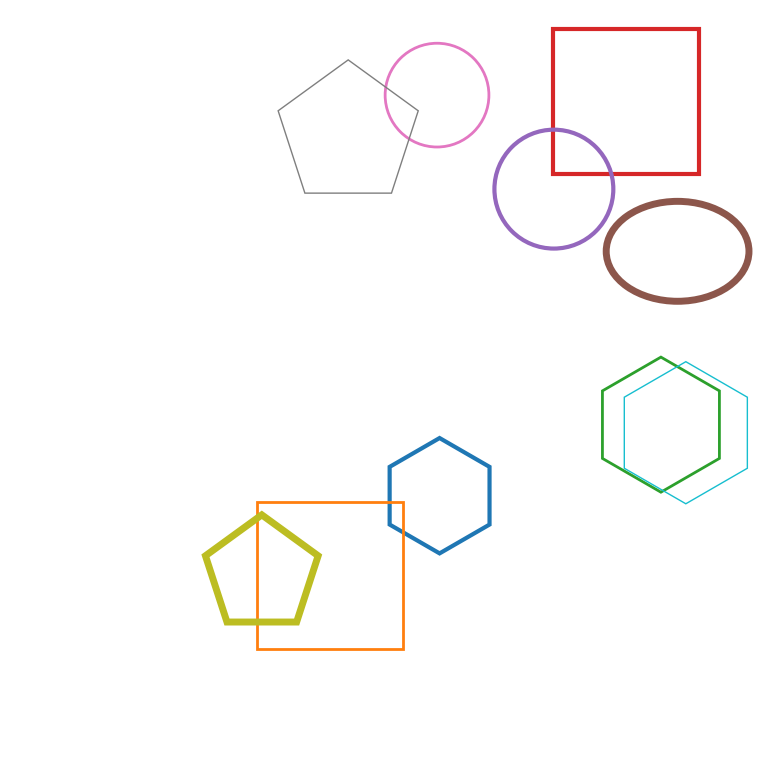[{"shape": "hexagon", "thickness": 1.5, "radius": 0.37, "center": [0.571, 0.356]}, {"shape": "square", "thickness": 1, "radius": 0.47, "center": [0.429, 0.253]}, {"shape": "hexagon", "thickness": 1, "radius": 0.44, "center": [0.858, 0.449]}, {"shape": "square", "thickness": 1.5, "radius": 0.47, "center": [0.813, 0.868]}, {"shape": "circle", "thickness": 1.5, "radius": 0.39, "center": [0.719, 0.754]}, {"shape": "oval", "thickness": 2.5, "radius": 0.46, "center": [0.88, 0.674]}, {"shape": "circle", "thickness": 1, "radius": 0.34, "center": [0.568, 0.876]}, {"shape": "pentagon", "thickness": 0.5, "radius": 0.48, "center": [0.452, 0.827]}, {"shape": "pentagon", "thickness": 2.5, "radius": 0.38, "center": [0.34, 0.254]}, {"shape": "hexagon", "thickness": 0.5, "radius": 0.46, "center": [0.891, 0.438]}]